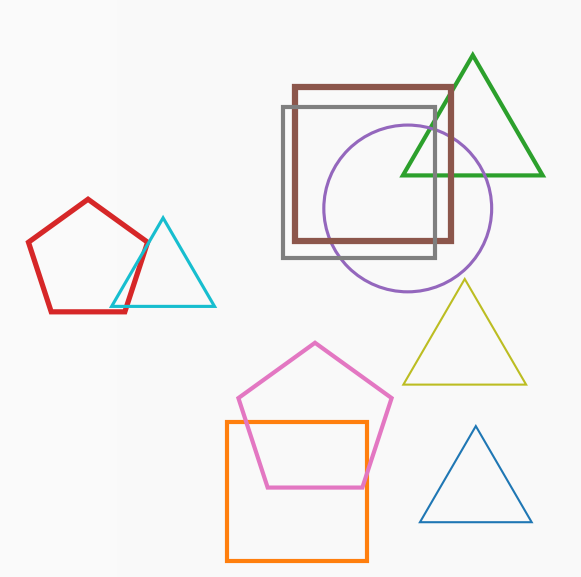[{"shape": "triangle", "thickness": 1, "radius": 0.55, "center": [0.819, 0.15]}, {"shape": "square", "thickness": 2, "radius": 0.6, "center": [0.511, 0.149]}, {"shape": "triangle", "thickness": 2, "radius": 0.69, "center": [0.813, 0.765]}, {"shape": "pentagon", "thickness": 2.5, "radius": 0.54, "center": [0.151, 0.546]}, {"shape": "circle", "thickness": 1.5, "radius": 0.72, "center": [0.702, 0.638]}, {"shape": "square", "thickness": 3, "radius": 0.67, "center": [0.642, 0.715]}, {"shape": "pentagon", "thickness": 2, "radius": 0.69, "center": [0.542, 0.267]}, {"shape": "square", "thickness": 2, "radius": 0.65, "center": [0.618, 0.683]}, {"shape": "triangle", "thickness": 1, "radius": 0.61, "center": [0.8, 0.394]}, {"shape": "triangle", "thickness": 1.5, "radius": 0.51, "center": [0.281, 0.52]}]